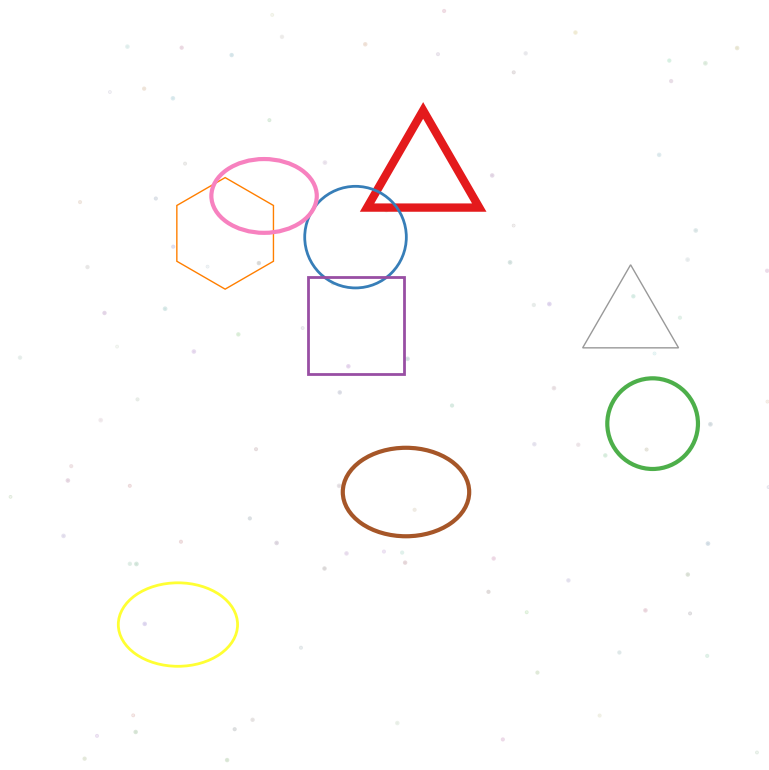[{"shape": "triangle", "thickness": 3, "radius": 0.42, "center": [0.55, 0.772]}, {"shape": "circle", "thickness": 1, "radius": 0.33, "center": [0.462, 0.692]}, {"shape": "circle", "thickness": 1.5, "radius": 0.29, "center": [0.848, 0.45]}, {"shape": "square", "thickness": 1, "radius": 0.31, "center": [0.462, 0.577]}, {"shape": "hexagon", "thickness": 0.5, "radius": 0.36, "center": [0.292, 0.697]}, {"shape": "oval", "thickness": 1, "radius": 0.39, "center": [0.231, 0.189]}, {"shape": "oval", "thickness": 1.5, "radius": 0.41, "center": [0.527, 0.361]}, {"shape": "oval", "thickness": 1.5, "radius": 0.34, "center": [0.343, 0.746]}, {"shape": "triangle", "thickness": 0.5, "radius": 0.36, "center": [0.819, 0.584]}]